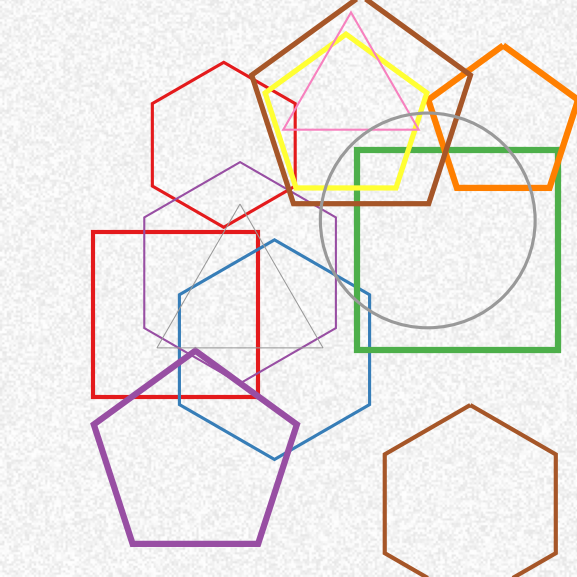[{"shape": "hexagon", "thickness": 1.5, "radius": 0.71, "center": [0.387, 0.748]}, {"shape": "square", "thickness": 2, "radius": 0.71, "center": [0.304, 0.454]}, {"shape": "hexagon", "thickness": 1.5, "radius": 0.95, "center": [0.475, 0.394]}, {"shape": "square", "thickness": 3, "radius": 0.87, "center": [0.792, 0.566]}, {"shape": "pentagon", "thickness": 3, "radius": 0.92, "center": [0.338, 0.207]}, {"shape": "hexagon", "thickness": 1, "radius": 0.96, "center": [0.416, 0.527]}, {"shape": "pentagon", "thickness": 3, "radius": 0.68, "center": [0.871, 0.784]}, {"shape": "pentagon", "thickness": 2.5, "radius": 0.74, "center": [0.599, 0.793]}, {"shape": "hexagon", "thickness": 2, "radius": 0.86, "center": [0.814, 0.127]}, {"shape": "pentagon", "thickness": 2.5, "radius": 1.0, "center": [0.625, 0.808]}, {"shape": "triangle", "thickness": 1, "radius": 0.68, "center": [0.608, 0.842]}, {"shape": "circle", "thickness": 1.5, "radius": 0.93, "center": [0.741, 0.617]}, {"shape": "triangle", "thickness": 0.5, "radius": 0.83, "center": [0.416, 0.48]}]